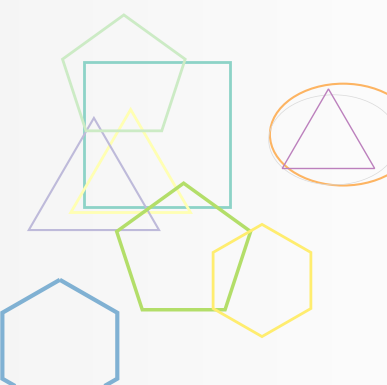[{"shape": "square", "thickness": 2, "radius": 0.94, "center": [0.406, 0.651]}, {"shape": "triangle", "thickness": 2, "radius": 0.89, "center": [0.337, 0.537]}, {"shape": "triangle", "thickness": 1.5, "radius": 0.97, "center": [0.242, 0.5]}, {"shape": "hexagon", "thickness": 3, "radius": 0.86, "center": [0.154, 0.102]}, {"shape": "oval", "thickness": 1.5, "radius": 0.94, "center": [0.885, 0.65]}, {"shape": "pentagon", "thickness": 2.5, "radius": 0.91, "center": [0.474, 0.342]}, {"shape": "oval", "thickness": 0.5, "radius": 0.84, "center": [0.861, 0.637]}, {"shape": "triangle", "thickness": 1, "radius": 0.69, "center": [0.848, 0.631]}, {"shape": "pentagon", "thickness": 2, "radius": 0.83, "center": [0.32, 0.795]}, {"shape": "hexagon", "thickness": 2, "radius": 0.73, "center": [0.676, 0.271]}]